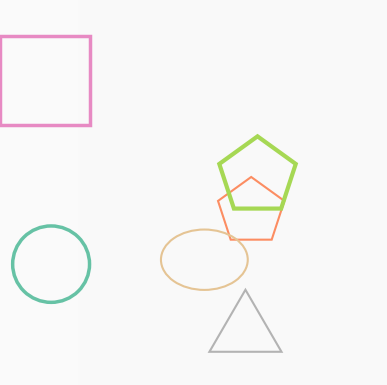[{"shape": "circle", "thickness": 2.5, "radius": 0.5, "center": [0.132, 0.314]}, {"shape": "pentagon", "thickness": 1.5, "radius": 0.45, "center": [0.648, 0.45]}, {"shape": "square", "thickness": 2.5, "radius": 0.58, "center": [0.116, 0.791]}, {"shape": "pentagon", "thickness": 3, "radius": 0.52, "center": [0.665, 0.542]}, {"shape": "oval", "thickness": 1.5, "radius": 0.56, "center": [0.527, 0.325]}, {"shape": "triangle", "thickness": 1.5, "radius": 0.54, "center": [0.633, 0.14]}]